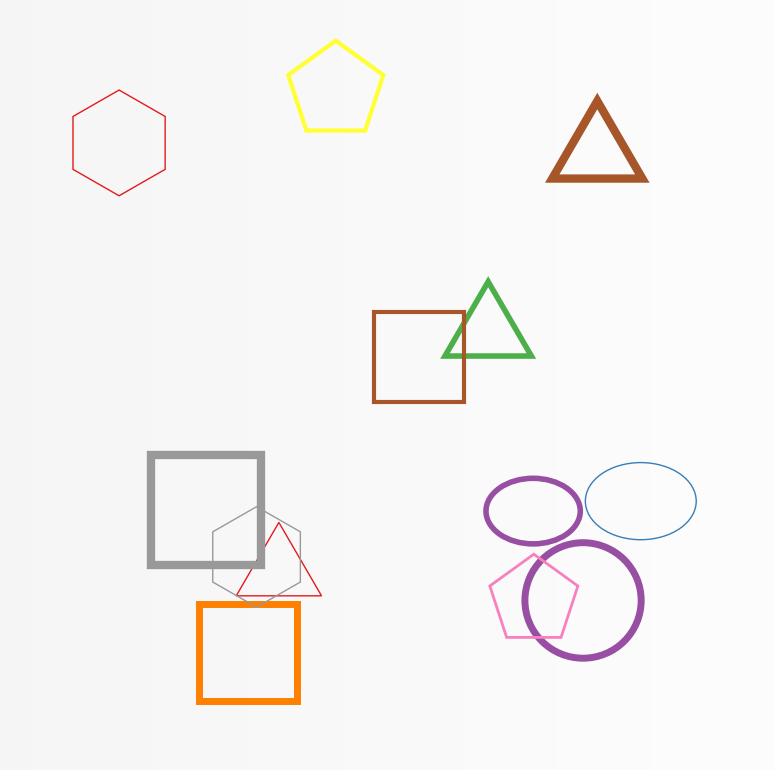[{"shape": "triangle", "thickness": 0.5, "radius": 0.32, "center": [0.36, 0.258]}, {"shape": "hexagon", "thickness": 0.5, "radius": 0.34, "center": [0.154, 0.814]}, {"shape": "oval", "thickness": 0.5, "radius": 0.36, "center": [0.827, 0.349]}, {"shape": "triangle", "thickness": 2, "radius": 0.32, "center": [0.63, 0.57]}, {"shape": "circle", "thickness": 2.5, "radius": 0.38, "center": [0.752, 0.22]}, {"shape": "oval", "thickness": 2, "radius": 0.3, "center": [0.688, 0.336]}, {"shape": "square", "thickness": 2.5, "radius": 0.32, "center": [0.32, 0.153]}, {"shape": "pentagon", "thickness": 1.5, "radius": 0.32, "center": [0.433, 0.883]}, {"shape": "triangle", "thickness": 3, "radius": 0.34, "center": [0.771, 0.802]}, {"shape": "square", "thickness": 1.5, "radius": 0.29, "center": [0.541, 0.536]}, {"shape": "pentagon", "thickness": 1, "radius": 0.3, "center": [0.689, 0.221]}, {"shape": "hexagon", "thickness": 0.5, "radius": 0.33, "center": [0.331, 0.277]}, {"shape": "square", "thickness": 3, "radius": 0.35, "center": [0.266, 0.338]}]